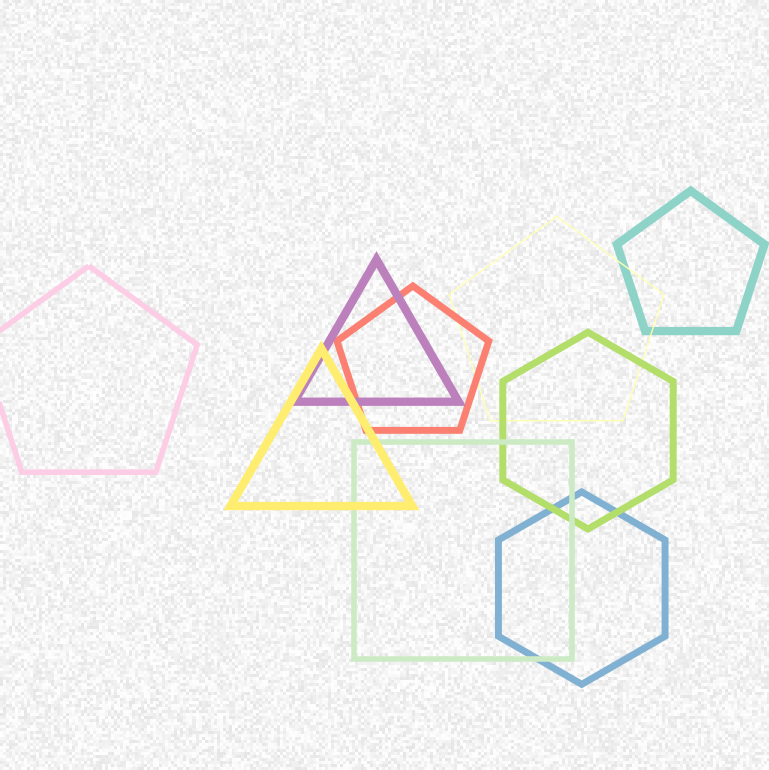[{"shape": "pentagon", "thickness": 3, "radius": 0.5, "center": [0.897, 0.652]}, {"shape": "pentagon", "thickness": 0.5, "radius": 0.73, "center": [0.723, 0.572]}, {"shape": "pentagon", "thickness": 2.5, "radius": 0.52, "center": [0.536, 0.525]}, {"shape": "hexagon", "thickness": 2.5, "radius": 0.62, "center": [0.756, 0.236]}, {"shape": "hexagon", "thickness": 2.5, "radius": 0.64, "center": [0.764, 0.441]}, {"shape": "pentagon", "thickness": 2, "radius": 0.74, "center": [0.115, 0.507]}, {"shape": "triangle", "thickness": 3, "radius": 0.62, "center": [0.489, 0.54]}, {"shape": "square", "thickness": 2, "radius": 0.71, "center": [0.601, 0.285]}, {"shape": "triangle", "thickness": 3, "radius": 0.68, "center": [0.417, 0.411]}]